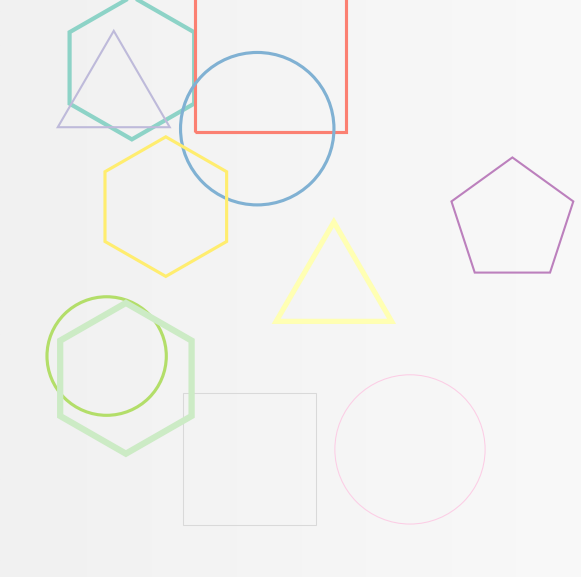[{"shape": "hexagon", "thickness": 2, "radius": 0.62, "center": [0.227, 0.881]}, {"shape": "triangle", "thickness": 2.5, "radius": 0.57, "center": [0.574, 0.5]}, {"shape": "triangle", "thickness": 1, "radius": 0.56, "center": [0.196, 0.834]}, {"shape": "square", "thickness": 1.5, "radius": 0.65, "center": [0.465, 0.9]}, {"shape": "circle", "thickness": 1.5, "radius": 0.66, "center": [0.443, 0.776]}, {"shape": "circle", "thickness": 1.5, "radius": 0.51, "center": [0.183, 0.383]}, {"shape": "circle", "thickness": 0.5, "radius": 0.65, "center": [0.705, 0.221]}, {"shape": "square", "thickness": 0.5, "radius": 0.57, "center": [0.43, 0.204]}, {"shape": "pentagon", "thickness": 1, "radius": 0.55, "center": [0.882, 0.616]}, {"shape": "hexagon", "thickness": 3, "radius": 0.65, "center": [0.217, 0.344]}, {"shape": "hexagon", "thickness": 1.5, "radius": 0.6, "center": [0.285, 0.641]}]